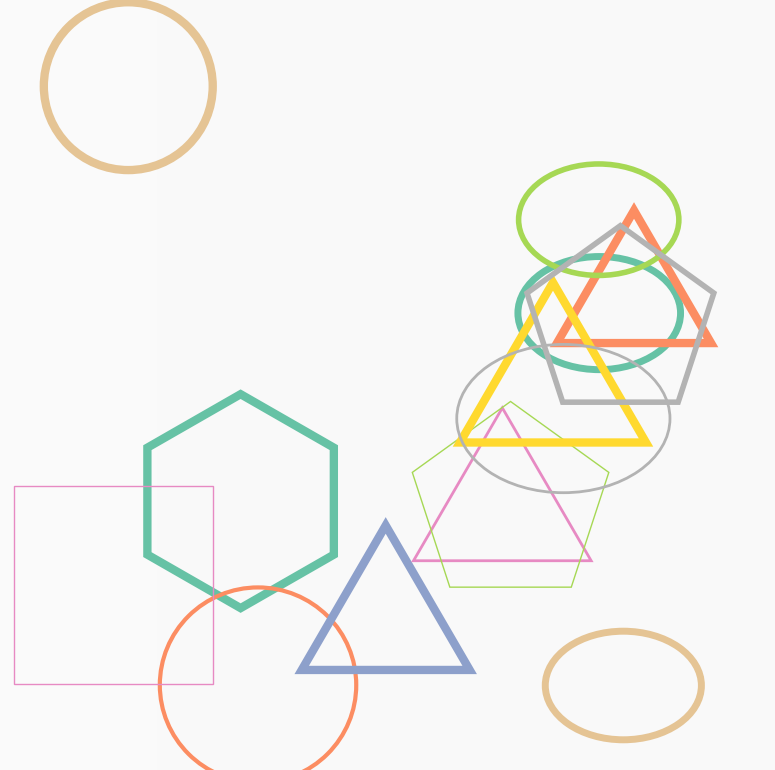[{"shape": "hexagon", "thickness": 3, "radius": 0.69, "center": [0.31, 0.349]}, {"shape": "oval", "thickness": 2.5, "radius": 0.52, "center": [0.773, 0.593]}, {"shape": "circle", "thickness": 1.5, "radius": 0.63, "center": [0.333, 0.11]}, {"shape": "triangle", "thickness": 3, "radius": 0.57, "center": [0.818, 0.612]}, {"shape": "triangle", "thickness": 3, "radius": 0.63, "center": [0.498, 0.192]}, {"shape": "triangle", "thickness": 1, "radius": 0.66, "center": [0.648, 0.338]}, {"shape": "square", "thickness": 0.5, "radius": 0.64, "center": [0.146, 0.241]}, {"shape": "oval", "thickness": 2, "radius": 0.52, "center": [0.773, 0.715]}, {"shape": "pentagon", "thickness": 0.5, "radius": 0.67, "center": [0.659, 0.345]}, {"shape": "triangle", "thickness": 3, "radius": 0.69, "center": [0.714, 0.495]}, {"shape": "circle", "thickness": 3, "radius": 0.54, "center": [0.166, 0.888]}, {"shape": "oval", "thickness": 2.5, "radius": 0.5, "center": [0.804, 0.11]}, {"shape": "pentagon", "thickness": 2, "radius": 0.63, "center": [0.801, 0.58]}, {"shape": "oval", "thickness": 1, "radius": 0.69, "center": [0.727, 0.456]}]